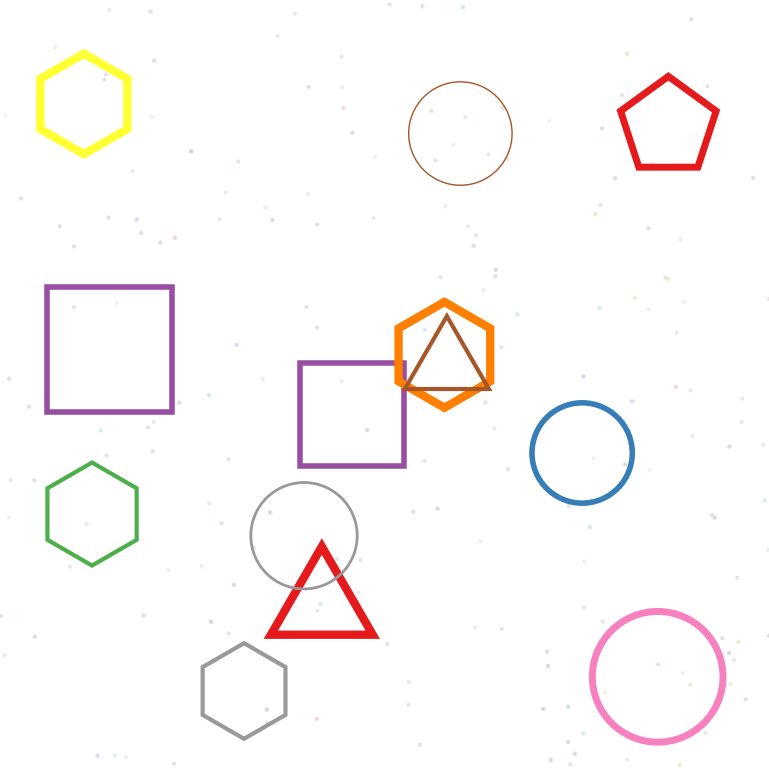[{"shape": "triangle", "thickness": 3, "radius": 0.38, "center": [0.418, 0.214]}, {"shape": "pentagon", "thickness": 2.5, "radius": 0.33, "center": [0.868, 0.836]}, {"shape": "circle", "thickness": 2, "radius": 0.33, "center": [0.756, 0.412]}, {"shape": "hexagon", "thickness": 1.5, "radius": 0.33, "center": [0.12, 0.332]}, {"shape": "square", "thickness": 2, "radius": 0.34, "center": [0.457, 0.462]}, {"shape": "square", "thickness": 2, "radius": 0.41, "center": [0.142, 0.546]}, {"shape": "hexagon", "thickness": 3, "radius": 0.34, "center": [0.577, 0.539]}, {"shape": "hexagon", "thickness": 3, "radius": 0.33, "center": [0.109, 0.865]}, {"shape": "triangle", "thickness": 1.5, "radius": 0.32, "center": [0.58, 0.526]}, {"shape": "circle", "thickness": 0.5, "radius": 0.34, "center": [0.598, 0.827]}, {"shape": "circle", "thickness": 2.5, "radius": 0.42, "center": [0.854, 0.121]}, {"shape": "hexagon", "thickness": 1.5, "radius": 0.31, "center": [0.317, 0.103]}, {"shape": "circle", "thickness": 1, "radius": 0.35, "center": [0.395, 0.304]}]